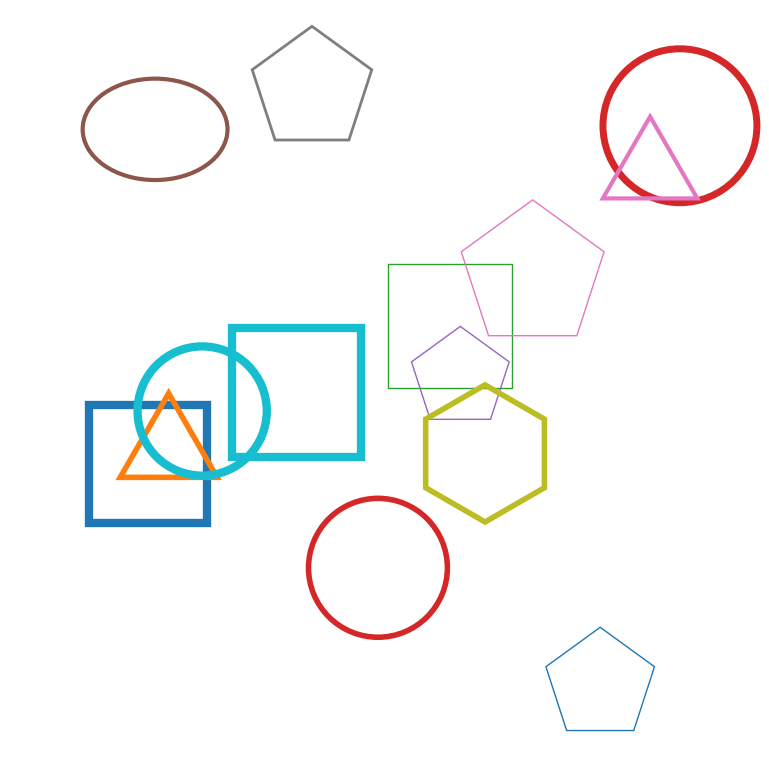[{"shape": "square", "thickness": 3, "radius": 0.38, "center": [0.192, 0.398]}, {"shape": "pentagon", "thickness": 0.5, "radius": 0.37, "center": [0.779, 0.111]}, {"shape": "triangle", "thickness": 2, "radius": 0.36, "center": [0.219, 0.416]}, {"shape": "square", "thickness": 0.5, "radius": 0.4, "center": [0.585, 0.577]}, {"shape": "circle", "thickness": 2, "radius": 0.45, "center": [0.491, 0.263]}, {"shape": "circle", "thickness": 2.5, "radius": 0.5, "center": [0.883, 0.837]}, {"shape": "pentagon", "thickness": 0.5, "radius": 0.33, "center": [0.598, 0.509]}, {"shape": "oval", "thickness": 1.5, "radius": 0.47, "center": [0.201, 0.832]}, {"shape": "pentagon", "thickness": 0.5, "radius": 0.49, "center": [0.692, 0.643]}, {"shape": "triangle", "thickness": 1.5, "radius": 0.35, "center": [0.844, 0.778]}, {"shape": "pentagon", "thickness": 1, "radius": 0.41, "center": [0.405, 0.884]}, {"shape": "hexagon", "thickness": 2, "radius": 0.45, "center": [0.63, 0.411]}, {"shape": "square", "thickness": 3, "radius": 0.42, "center": [0.385, 0.49]}, {"shape": "circle", "thickness": 3, "radius": 0.42, "center": [0.263, 0.466]}]